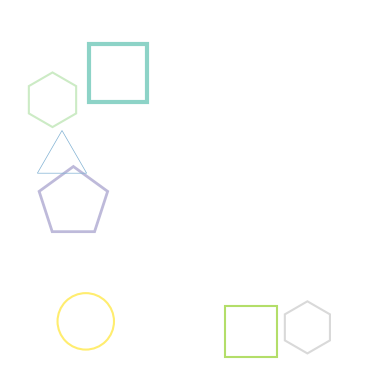[{"shape": "square", "thickness": 3, "radius": 0.38, "center": [0.306, 0.81]}, {"shape": "pentagon", "thickness": 2, "radius": 0.47, "center": [0.191, 0.474]}, {"shape": "triangle", "thickness": 0.5, "radius": 0.37, "center": [0.161, 0.587]}, {"shape": "square", "thickness": 1.5, "radius": 0.33, "center": [0.651, 0.139]}, {"shape": "hexagon", "thickness": 1.5, "radius": 0.34, "center": [0.798, 0.15]}, {"shape": "hexagon", "thickness": 1.5, "radius": 0.35, "center": [0.136, 0.741]}, {"shape": "circle", "thickness": 1.5, "radius": 0.37, "center": [0.223, 0.165]}]